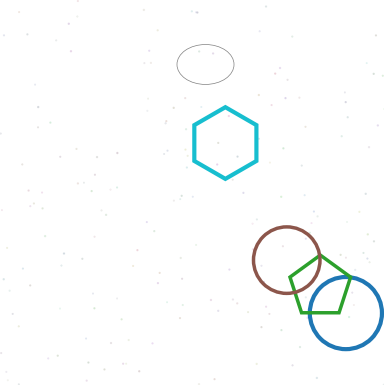[{"shape": "circle", "thickness": 3, "radius": 0.47, "center": [0.898, 0.187]}, {"shape": "pentagon", "thickness": 2.5, "radius": 0.41, "center": [0.832, 0.255]}, {"shape": "circle", "thickness": 2.5, "radius": 0.43, "center": [0.745, 0.324]}, {"shape": "oval", "thickness": 0.5, "radius": 0.37, "center": [0.534, 0.833]}, {"shape": "hexagon", "thickness": 3, "radius": 0.47, "center": [0.585, 0.628]}]